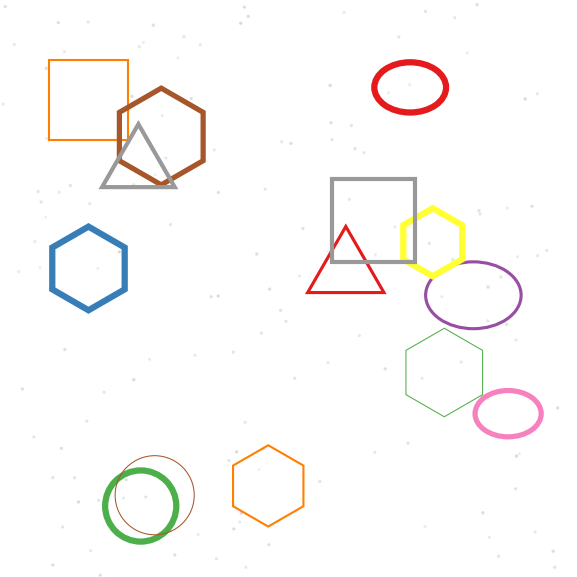[{"shape": "triangle", "thickness": 1.5, "radius": 0.38, "center": [0.599, 0.531]}, {"shape": "oval", "thickness": 3, "radius": 0.31, "center": [0.71, 0.848]}, {"shape": "hexagon", "thickness": 3, "radius": 0.36, "center": [0.153, 0.534]}, {"shape": "hexagon", "thickness": 0.5, "radius": 0.38, "center": [0.769, 0.354]}, {"shape": "circle", "thickness": 3, "radius": 0.31, "center": [0.244, 0.123]}, {"shape": "oval", "thickness": 1.5, "radius": 0.41, "center": [0.82, 0.488]}, {"shape": "hexagon", "thickness": 1, "radius": 0.35, "center": [0.465, 0.158]}, {"shape": "square", "thickness": 1, "radius": 0.35, "center": [0.153, 0.826]}, {"shape": "hexagon", "thickness": 3, "radius": 0.29, "center": [0.749, 0.58]}, {"shape": "circle", "thickness": 0.5, "radius": 0.34, "center": [0.268, 0.142]}, {"shape": "hexagon", "thickness": 2.5, "radius": 0.42, "center": [0.279, 0.763]}, {"shape": "oval", "thickness": 2.5, "radius": 0.29, "center": [0.88, 0.283]}, {"shape": "square", "thickness": 2, "radius": 0.36, "center": [0.647, 0.617]}, {"shape": "triangle", "thickness": 2, "radius": 0.36, "center": [0.24, 0.711]}]